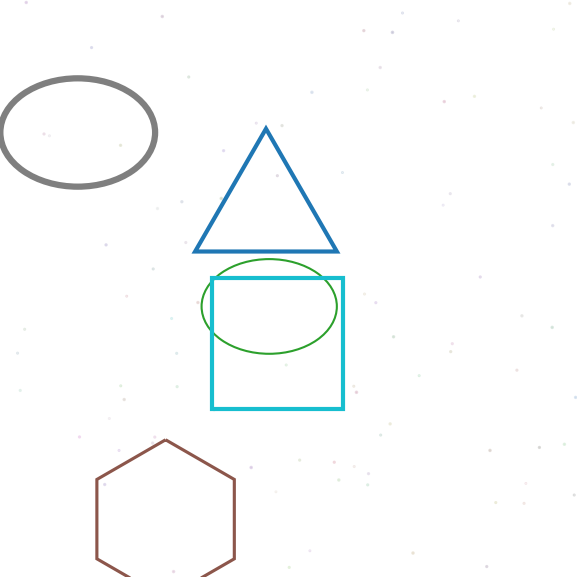[{"shape": "triangle", "thickness": 2, "radius": 0.71, "center": [0.461, 0.634]}, {"shape": "oval", "thickness": 1, "radius": 0.59, "center": [0.466, 0.468]}, {"shape": "hexagon", "thickness": 1.5, "radius": 0.69, "center": [0.287, 0.1]}, {"shape": "oval", "thickness": 3, "radius": 0.67, "center": [0.135, 0.77]}, {"shape": "square", "thickness": 2, "radius": 0.57, "center": [0.48, 0.404]}]